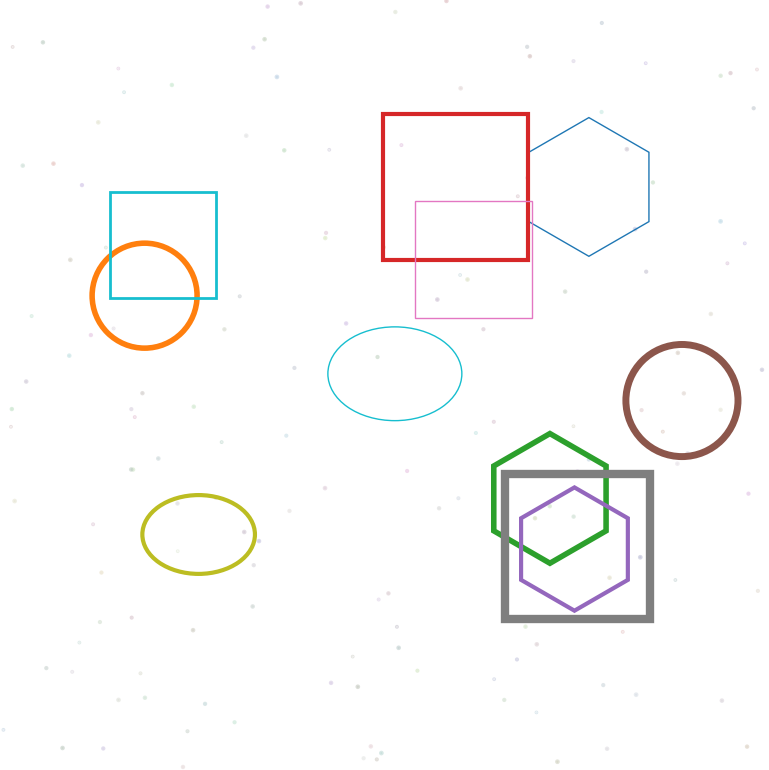[{"shape": "hexagon", "thickness": 0.5, "radius": 0.45, "center": [0.765, 0.757]}, {"shape": "circle", "thickness": 2, "radius": 0.34, "center": [0.188, 0.616]}, {"shape": "hexagon", "thickness": 2, "radius": 0.42, "center": [0.714, 0.353]}, {"shape": "square", "thickness": 1.5, "radius": 0.47, "center": [0.592, 0.757]}, {"shape": "hexagon", "thickness": 1.5, "radius": 0.4, "center": [0.746, 0.287]}, {"shape": "circle", "thickness": 2.5, "radius": 0.36, "center": [0.886, 0.48]}, {"shape": "square", "thickness": 0.5, "radius": 0.38, "center": [0.615, 0.663]}, {"shape": "square", "thickness": 3, "radius": 0.47, "center": [0.75, 0.291]}, {"shape": "oval", "thickness": 1.5, "radius": 0.37, "center": [0.258, 0.306]}, {"shape": "square", "thickness": 1, "radius": 0.34, "center": [0.211, 0.682]}, {"shape": "oval", "thickness": 0.5, "radius": 0.43, "center": [0.513, 0.515]}]